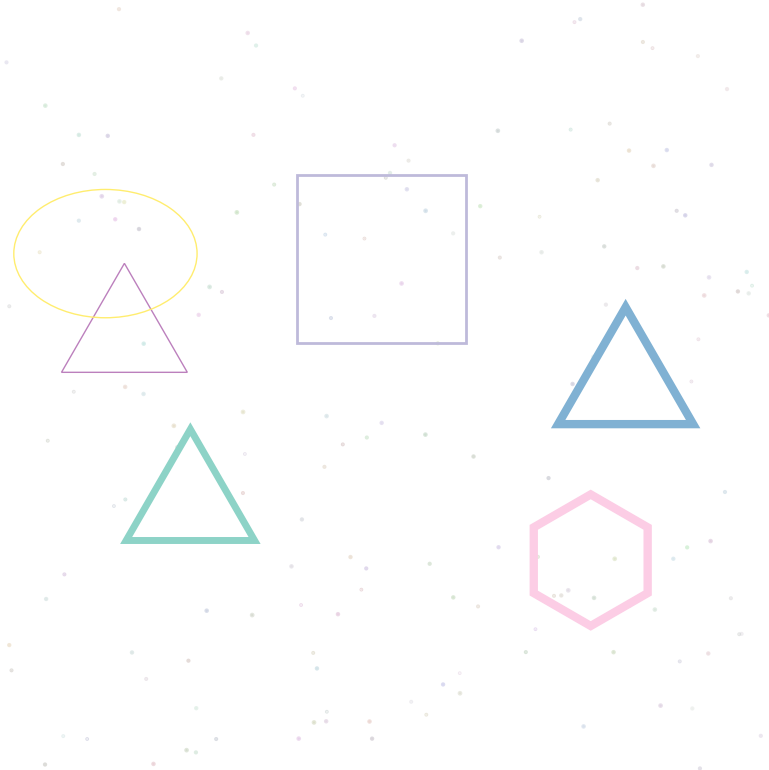[{"shape": "triangle", "thickness": 2.5, "radius": 0.48, "center": [0.247, 0.346]}, {"shape": "square", "thickness": 1, "radius": 0.55, "center": [0.495, 0.664]}, {"shape": "triangle", "thickness": 3, "radius": 0.51, "center": [0.813, 0.5]}, {"shape": "hexagon", "thickness": 3, "radius": 0.43, "center": [0.767, 0.272]}, {"shape": "triangle", "thickness": 0.5, "radius": 0.47, "center": [0.162, 0.564]}, {"shape": "oval", "thickness": 0.5, "radius": 0.6, "center": [0.137, 0.671]}]